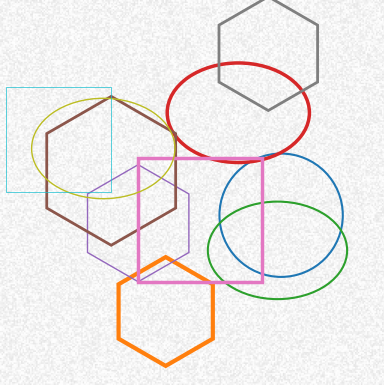[{"shape": "circle", "thickness": 1.5, "radius": 0.8, "center": [0.73, 0.441]}, {"shape": "hexagon", "thickness": 3, "radius": 0.71, "center": [0.43, 0.191]}, {"shape": "oval", "thickness": 1.5, "radius": 0.9, "center": [0.721, 0.35]}, {"shape": "oval", "thickness": 2.5, "radius": 0.92, "center": [0.619, 0.707]}, {"shape": "hexagon", "thickness": 1, "radius": 0.76, "center": [0.359, 0.42]}, {"shape": "hexagon", "thickness": 2, "radius": 0.97, "center": [0.289, 0.556]}, {"shape": "square", "thickness": 2.5, "radius": 0.8, "center": [0.519, 0.429]}, {"shape": "hexagon", "thickness": 2, "radius": 0.74, "center": [0.697, 0.861]}, {"shape": "oval", "thickness": 1, "radius": 0.93, "center": [0.268, 0.614]}, {"shape": "square", "thickness": 0.5, "radius": 0.68, "center": [0.152, 0.638]}]